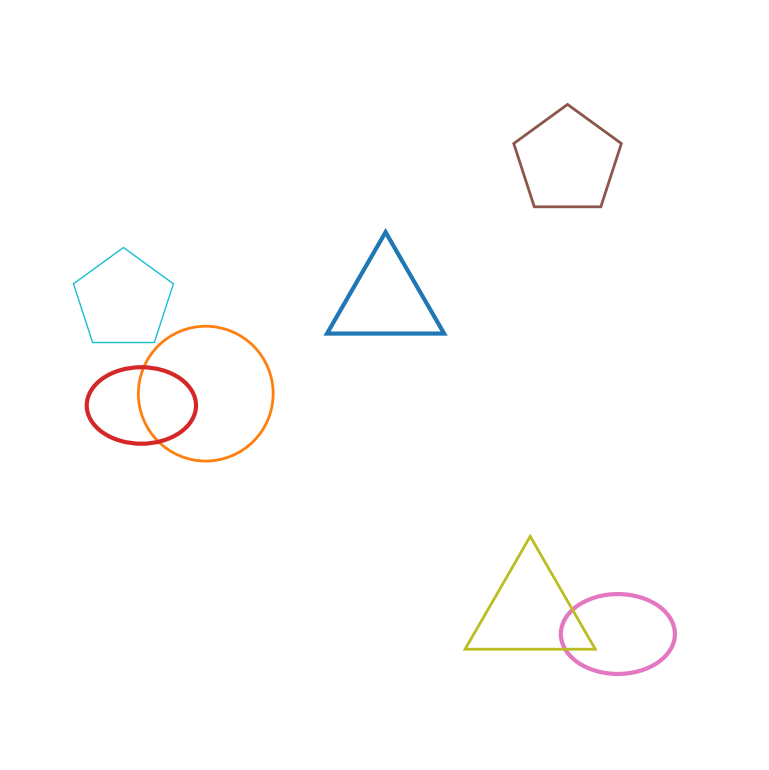[{"shape": "triangle", "thickness": 1.5, "radius": 0.44, "center": [0.501, 0.611]}, {"shape": "circle", "thickness": 1, "radius": 0.44, "center": [0.267, 0.489]}, {"shape": "oval", "thickness": 1.5, "radius": 0.35, "center": [0.184, 0.473]}, {"shape": "pentagon", "thickness": 1, "radius": 0.37, "center": [0.737, 0.791]}, {"shape": "oval", "thickness": 1.5, "radius": 0.37, "center": [0.802, 0.177]}, {"shape": "triangle", "thickness": 1, "radius": 0.49, "center": [0.689, 0.206]}, {"shape": "pentagon", "thickness": 0.5, "radius": 0.34, "center": [0.16, 0.61]}]